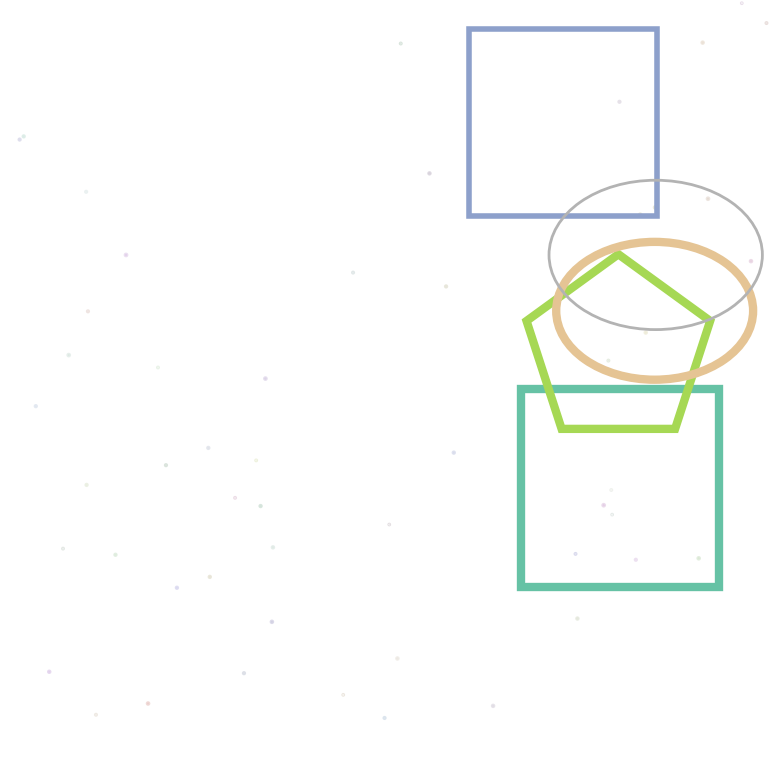[{"shape": "square", "thickness": 3, "radius": 0.64, "center": [0.805, 0.366]}, {"shape": "square", "thickness": 2, "radius": 0.61, "center": [0.731, 0.841]}, {"shape": "pentagon", "thickness": 3, "radius": 0.63, "center": [0.803, 0.544]}, {"shape": "oval", "thickness": 3, "radius": 0.64, "center": [0.85, 0.596]}, {"shape": "oval", "thickness": 1, "radius": 0.69, "center": [0.852, 0.669]}]